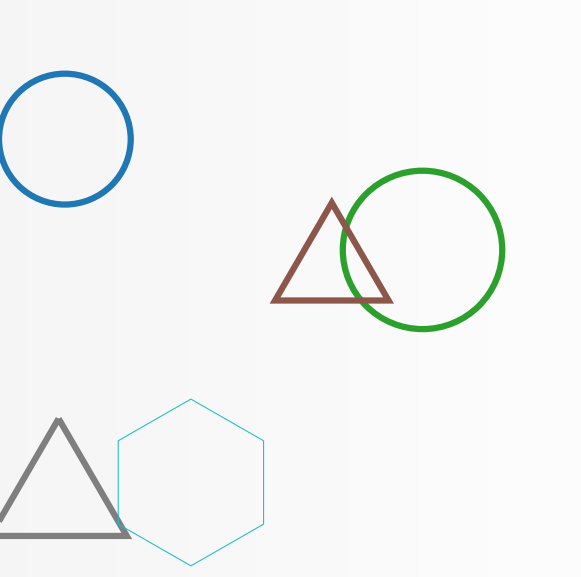[{"shape": "circle", "thickness": 3, "radius": 0.57, "center": [0.112, 0.758]}, {"shape": "circle", "thickness": 3, "radius": 0.69, "center": [0.727, 0.566]}, {"shape": "triangle", "thickness": 3, "radius": 0.56, "center": [0.571, 0.535]}, {"shape": "triangle", "thickness": 3, "radius": 0.68, "center": [0.101, 0.139]}, {"shape": "hexagon", "thickness": 0.5, "radius": 0.72, "center": [0.328, 0.164]}]